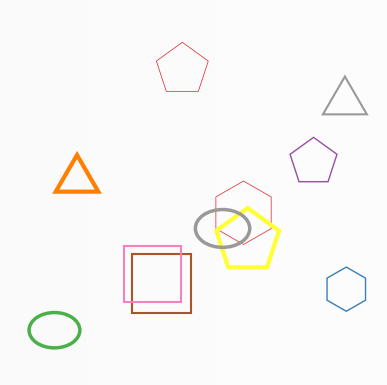[{"shape": "hexagon", "thickness": 0.5, "radius": 0.41, "center": [0.628, 0.447]}, {"shape": "pentagon", "thickness": 0.5, "radius": 0.35, "center": [0.47, 0.82]}, {"shape": "hexagon", "thickness": 1, "radius": 0.29, "center": [0.894, 0.249]}, {"shape": "oval", "thickness": 2.5, "radius": 0.33, "center": [0.141, 0.142]}, {"shape": "pentagon", "thickness": 1, "radius": 0.32, "center": [0.809, 0.58]}, {"shape": "triangle", "thickness": 3, "radius": 0.32, "center": [0.199, 0.534]}, {"shape": "pentagon", "thickness": 3, "radius": 0.43, "center": [0.639, 0.374]}, {"shape": "square", "thickness": 1.5, "radius": 0.38, "center": [0.417, 0.263]}, {"shape": "square", "thickness": 1.5, "radius": 0.37, "center": [0.393, 0.288]}, {"shape": "oval", "thickness": 2.5, "radius": 0.35, "center": [0.574, 0.407]}, {"shape": "triangle", "thickness": 1.5, "radius": 0.33, "center": [0.89, 0.736]}]